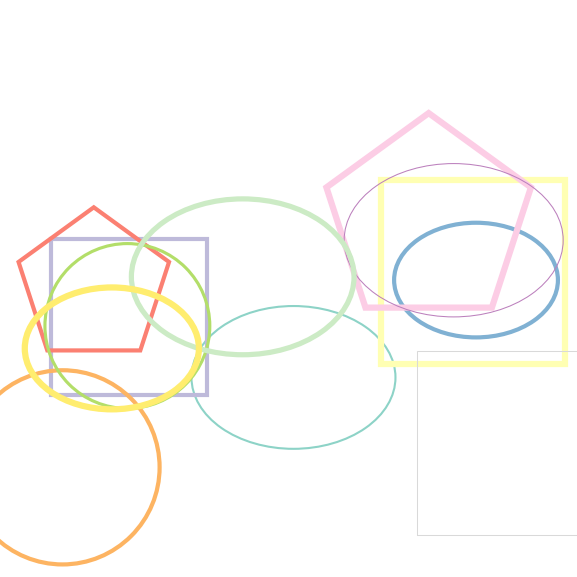[{"shape": "oval", "thickness": 1, "radius": 0.88, "center": [0.508, 0.346]}, {"shape": "square", "thickness": 3, "radius": 0.8, "center": [0.82, 0.528]}, {"shape": "square", "thickness": 2, "radius": 0.68, "center": [0.223, 0.45]}, {"shape": "pentagon", "thickness": 2, "radius": 0.68, "center": [0.162, 0.503]}, {"shape": "oval", "thickness": 2, "radius": 0.71, "center": [0.824, 0.514]}, {"shape": "circle", "thickness": 2, "radius": 0.84, "center": [0.108, 0.19]}, {"shape": "circle", "thickness": 1.5, "radius": 0.71, "center": [0.221, 0.435]}, {"shape": "pentagon", "thickness": 3, "radius": 0.93, "center": [0.742, 0.617]}, {"shape": "square", "thickness": 0.5, "radius": 0.79, "center": [0.882, 0.232]}, {"shape": "oval", "thickness": 0.5, "radius": 0.95, "center": [0.786, 0.583]}, {"shape": "oval", "thickness": 2.5, "radius": 0.96, "center": [0.42, 0.52]}, {"shape": "oval", "thickness": 3, "radius": 0.75, "center": [0.194, 0.396]}]